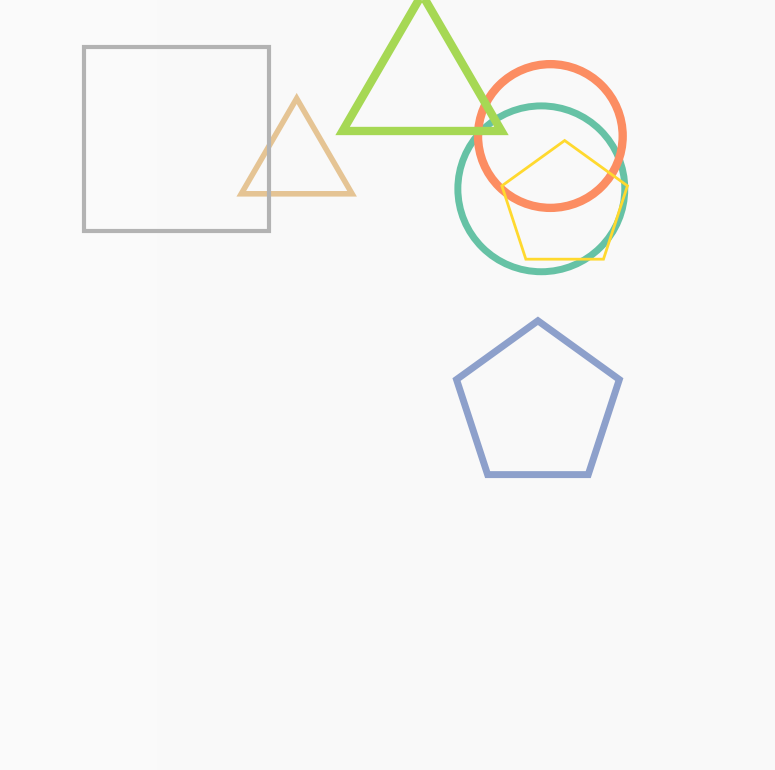[{"shape": "circle", "thickness": 2.5, "radius": 0.54, "center": [0.698, 0.755]}, {"shape": "circle", "thickness": 3, "radius": 0.47, "center": [0.71, 0.823]}, {"shape": "pentagon", "thickness": 2.5, "radius": 0.55, "center": [0.694, 0.473]}, {"shape": "triangle", "thickness": 3, "radius": 0.59, "center": [0.545, 0.889]}, {"shape": "pentagon", "thickness": 1, "radius": 0.43, "center": [0.729, 0.732]}, {"shape": "triangle", "thickness": 2, "radius": 0.41, "center": [0.383, 0.79]}, {"shape": "square", "thickness": 1.5, "radius": 0.6, "center": [0.228, 0.82]}]